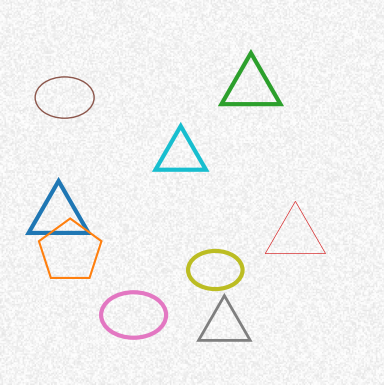[{"shape": "triangle", "thickness": 3, "radius": 0.45, "center": [0.152, 0.44]}, {"shape": "pentagon", "thickness": 1.5, "radius": 0.43, "center": [0.182, 0.347]}, {"shape": "triangle", "thickness": 3, "radius": 0.44, "center": [0.652, 0.774]}, {"shape": "triangle", "thickness": 0.5, "radius": 0.45, "center": [0.767, 0.387]}, {"shape": "oval", "thickness": 1, "radius": 0.38, "center": [0.168, 0.747]}, {"shape": "oval", "thickness": 3, "radius": 0.42, "center": [0.347, 0.182]}, {"shape": "triangle", "thickness": 2, "radius": 0.39, "center": [0.583, 0.155]}, {"shape": "oval", "thickness": 3, "radius": 0.35, "center": [0.559, 0.299]}, {"shape": "triangle", "thickness": 3, "radius": 0.38, "center": [0.469, 0.597]}]